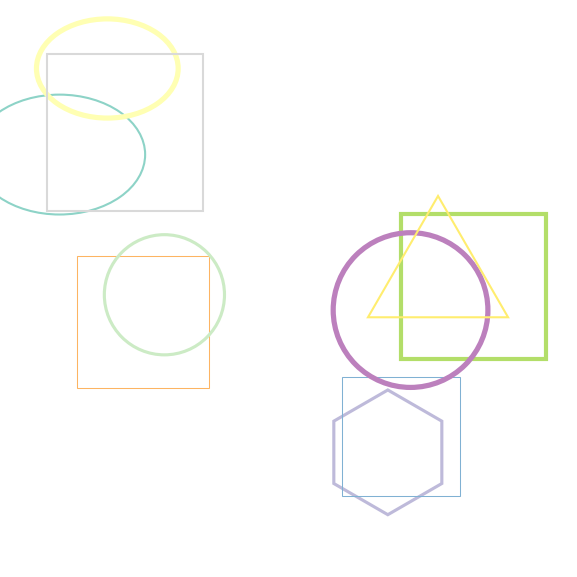[{"shape": "oval", "thickness": 1, "radius": 0.74, "center": [0.103, 0.731]}, {"shape": "oval", "thickness": 2.5, "radius": 0.61, "center": [0.186, 0.881]}, {"shape": "hexagon", "thickness": 1.5, "radius": 0.54, "center": [0.672, 0.216]}, {"shape": "square", "thickness": 0.5, "radius": 0.51, "center": [0.695, 0.244]}, {"shape": "square", "thickness": 0.5, "radius": 0.57, "center": [0.248, 0.441]}, {"shape": "square", "thickness": 2, "radius": 0.63, "center": [0.82, 0.504]}, {"shape": "square", "thickness": 1, "radius": 0.68, "center": [0.216, 0.769]}, {"shape": "circle", "thickness": 2.5, "radius": 0.67, "center": [0.711, 0.462]}, {"shape": "circle", "thickness": 1.5, "radius": 0.52, "center": [0.285, 0.489]}, {"shape": "triangle", "thickness": 1, "radius": 0.7, "center": [0.758, 0.52]}]